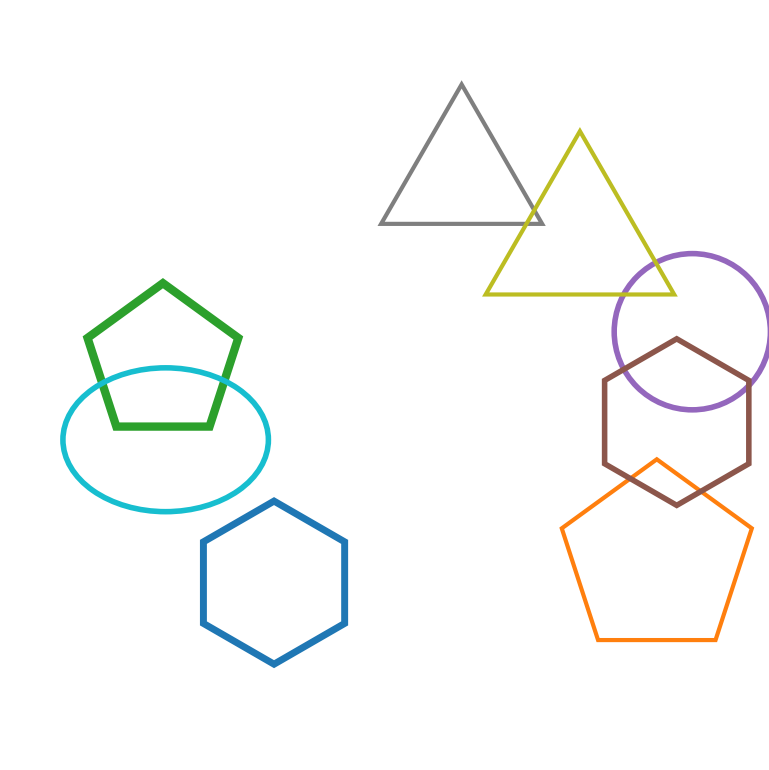[{"shape": "hexagon", "thickness": 2.5, "radius": 0.53, "center": [0.356, 0.243]}, {"shape": "pentagon", "thickness": 1.5, "radius": 0.65, "center": [0.853, 0.274]}, {"shape": "pentagon", "thickness": 3, "radius": 0.51, "center": [0.212, 0.529]}, {"shape": "circle", "thickness": 2, "radius": 0.51, "center": [0.899, 0.569]}, {"shape": "hexagon", "thickness": 2, "radius": 0.54, "center": [0.879, 0.452]}, {"shape": "triangle", "thickness": 1.5, "radius": 0.6, "center": [0.6, 0.77]}, {"shape": "triangle", "thickness": 1.5, "radius": 0.71, "center": [0.753, 0.688]}, {"shape": "oval", "thickness": 2, "radius": 0.67, "center": [0.215, 0.429]}]